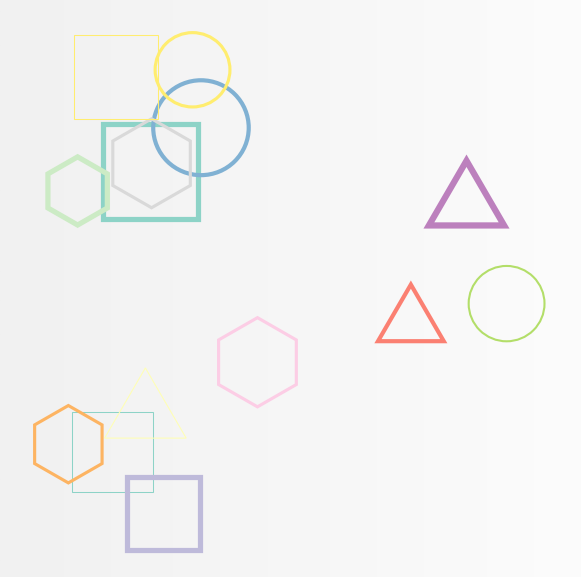[{"shape": "square", "thickness": 2.5, "radius": 0.41, "center": [0.259, 0.702]}, {"shape": "square", "thickness": 0.5, "radius": 0.35, "center": [0.194, 0.216]}, {"shape": "triangle", "thickness": 0.5, "radius": 0.41, "center": [0.25, 0.281]}, {"shape": "square", "thickness": 2.5, "radius": 0.32, "center": [0.282, 0.11]}, {"shape": "triangle", "thickness": 2, "radius": 0.33, "center": [0.707, 0.441]}, {"shape": "circle", "thickness": 2, "radius": 0.41, "center": [0.346, 0.778]}, {"shape": "hexagon", "thickness": 1.5, "radius": 0.33, "center": [0.118, 0.23]}, {"shape": "circle", "thickness": 1, "radius": 0.33, "center": [0.872, 0.473]}, {"shape": "hexagon", "thickness": 1.5, "radius": 0.39, "center": [0.443, 0.372]}, {"shape": "hexagon", "thickness": 1.5, "radius": 0.39, "center": [0.261, 0.716]}, {"shape": "triangle", "thickness": 3, "radius": 0.37, "center": [0.803, 0.646]}, {"shape": "hexagon", "thickness": 2.5, "radius": 0.29, "center": [0.134, 0.668]}, {"shape": "circle", "thickness": 1.5, "radius": 0.32, "center": [0.331, 0.878]}, {"shape": "square", "thickness": 0.5, "radius": 0.36, "center": [0.199, 0.866]}]